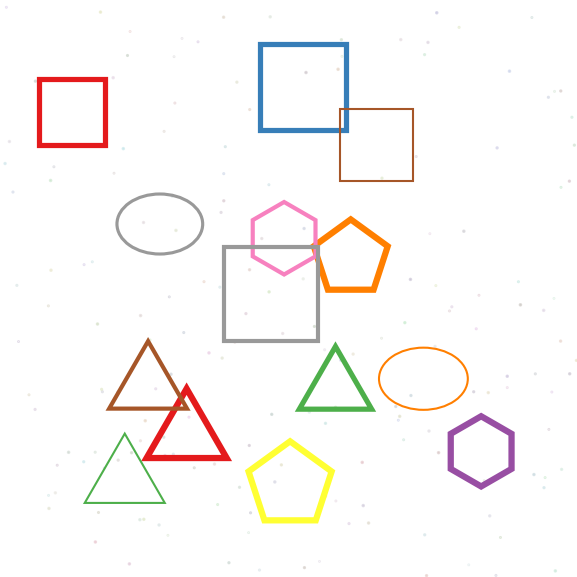[{"shape": "square", "thickness": 2.5, "radius": 0.29, "center": [0.125, 0.805]}, {"shape": "triangle", "thickness": 3, "radius": 0.4, "center": [0.323, 0.246]}, {"shape": "square", "thickness": 2.5, "radius": 0.37, "center": [0.525, 0.848]}, {"shape": "triangle", "thickness": 1, "radius": 0.4, "center": [0.216, 0.168]}, {"shape": "triangle", "thickness": 2.5, "radius": 0.36, "center": [0.581, 0.327]}, {"shape": "hexagon", "thickness": 3, "radius": 0.3, "center": [0.833, 0.218]}, {"shape": "pentagon", "thickness": 3, "radius": 0.34, "center": [0.607, 0.552]}, {"shape": "oval", "thickness": 1, "radius": 0.38, "center": [0.733, 0.343]}, {"shape": "pentagon", "thickness": 3, "radius": 0.38, "center": [0.502, 0.159]}, {"shape": "square", "thickness": 1, "radius": 0.31, "center": [0.652, 0.748]}, {"shape": "triangle", "thickness": 2, "radius": 0.39, "center": [0.256, 0.33]}, {"shape": "hexagon", "thickness": 2, "radius": 0.31, "center": [0.492, 0.587]}, {"shape": "oval", "thickness": 1.5, "radius": 0.37, "center": [0.277, 0.611]}, {"shape": "square", "thickness": 2, "radius": 0.41, "center": [0.47, 0.49]}]